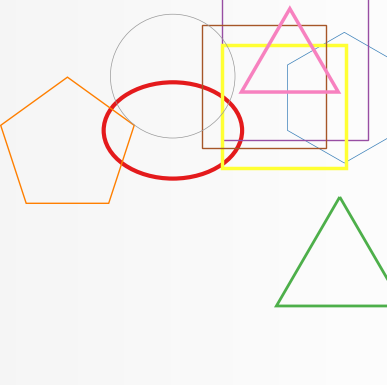[{"shape": "oval", "thickness": 3, "radius": 0.89, "center": [0.446, 0.661]}, {"shape": "hexagon", "thickness": 0.5, "radius": 0.85, "center": [0.889, 0.746]}, {"shape": "triangle", "thickness": 2, "radius": 0.94, "center": [0.877, 0.3]}, {"shape": "square", "thickness": 1, "radius": 0.94, "center": [0.761, 0.823]}, {"shape": "pentagon", "thickness": 1, "radius": 0.91, "center": [0.174, 0.618]}, {"shape": "square", "thickness": 2.5, "radius": 0.8, "center": [0.733, 0.723]}, {"shape": "square", "thickness": 1, "radius": 0.8, "center": [0.682, 0.775]}, {"shape": "triangle", "thickness": 2.5, "radius": 0.72, "center": [0.748, 0.833]}, {"shape": "circle", "thickness": 0.5, "radius": 0.8, "center": [0.446, 0.802]}]